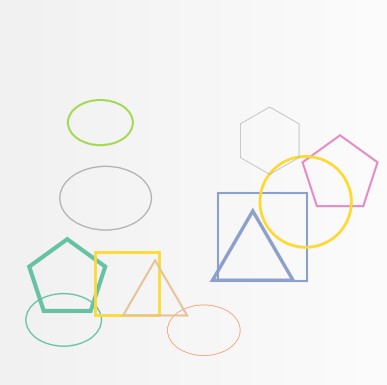[{"shape": "oval", "thickness": 1, "radius": 0.49, "center": [0.164, 0.169]}, {"shape": "pentagon", "thickness": 3, "radius": 0.52, "center": [0.173, 0.276]}, {"shape": "oval", "thickness": 0.5, "radius": 0.47, "center": [0.526, 0.142]}, {"shape": "square", "thickness": 1.5, "radius": 0.58, "center": [0.678, 0.385]}, {"shape": "triangle", "thickness": 2.5, "radius": 0.6, "center": [0.652, 0.332]}, {"shape": "pentagon", "thickness": 1.5, "radius": 0.51, "center": [0.878, 0.547]}, {"shape": "oval", "thickness": 1.5, "radius": 0.42, "center": [0.259, 0.682]}, {"shape": "square", "thickness": 2, "radius": 0.41, "center": [0.329, 0.264]}, {"shape": "circle", "thickness": 2, "radius": 0.59, "center": [0.789, 0.476]}, {"shape": "triangle", "thickness": 1.5, "radius": 0.48, "center": [0.4, 0.228]}, {"shape": "oval", "thickness": 1, "radius": 0.59, "center": [0.273, 0.485]}, {"shape": "hexagon", "thickness": 0.5, "radius": 0.44, "center": [0.696, 0.635]}]